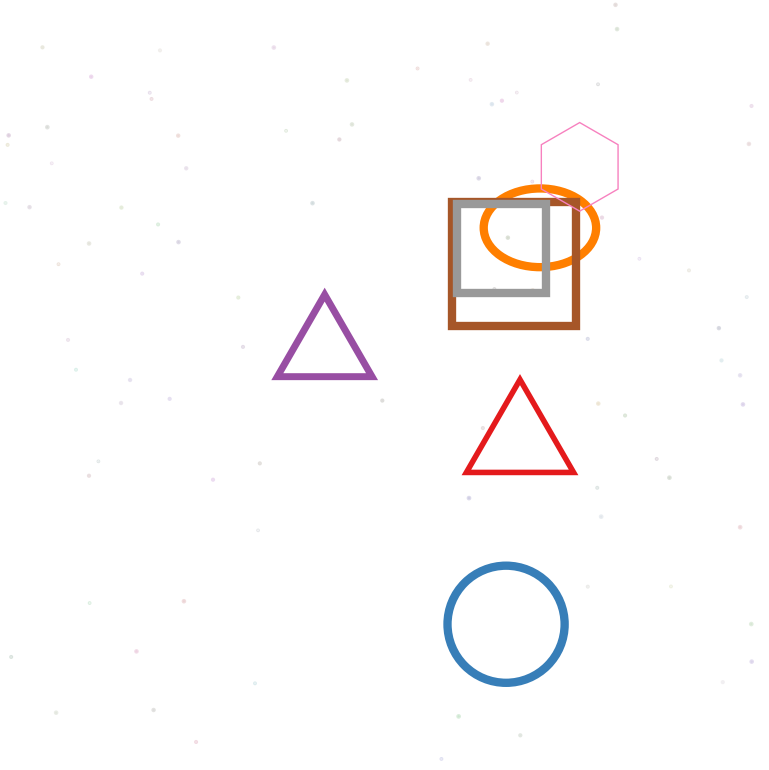[{"shape": "triangle", "thickness": 2, "radius": 0.4, "center": [0.675, 0.427]}, {"shape": "circle", "thickness": 3, "radius": 0.38, "center": [0.657, 0.189]}, {"shape": "triangle", "thickness": 2.5, "radius": 0.36, "center": [0.422, 0.546]}, {"shape": "oval", "thickness": 3, "radius": 0.37, "center": [0.701, 0.704]}, {"shape": "square", "thickness": 3, "radius": 0.4, "center": [0.668, 0.657]}, {"shape": "hexagon", "thickness": 0.5, "radius": 0.29, "center": [0.753, 0.783]}, {"shape": "square", "thickness": 3, "radius": 0.29, "center": [0.651, 0.678]}]